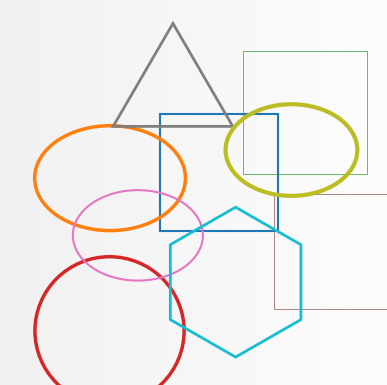[{"shape": "square", "thickness": 1.5, "radius": 0.76, "center": [0.565, 0.552]}, {"shape": "oval", "thickness": 2.5, "radius": 0.97, "center": [0.284, 0.537]}, {"shape": "square", "thickness": 0.5, "radius": 0.8, "center": [0.787, 0.709]}, {"shape": "circle", "thickness": 2.5, "radius": 0.96, "center": [0.283, 0.141]}, {"shape": "square", "thickness": 0.5, "radius": 0.75, "center": [0.857, 0.346]}, {"shape": "oval", "thickness": 1.5, "radius": 0.84, "center": [0.356, 0.389]}, {"shape": "triangle", "thickness": 2, "radius": 0.89, "center": [0.446, 0.761]}, {"shape": "oval", "thickness": 3, "radius": 0.85, "center": [0.752, 0.61]}, {"shape": "hexagon", "thickness": 2, "radius": 0.97, "center": [0.608, 0.267]}]